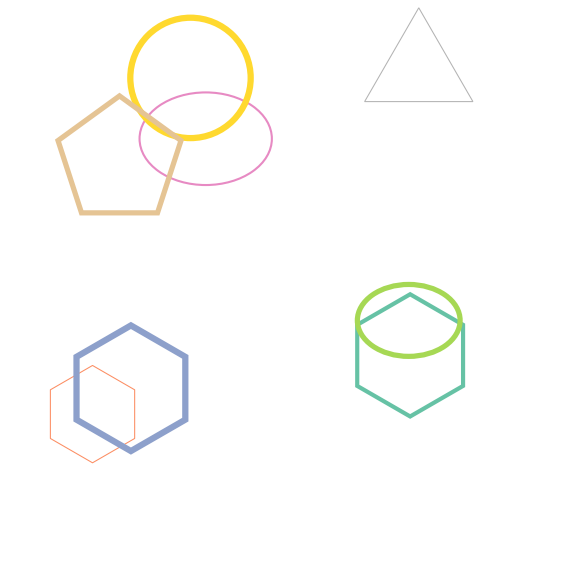[{"shape": "hexagon", "thickness": 2, "radius": 0.53, "center": [0.71, 0.384]}, {"shape": "hexagon", "thickness": 0.5, "radius": 0.42, "center": [0.16, 0.282]}, {"shape": "hexagon", "thickness": 3, "radius": 0.54, "center": [0.227, 0.327]}, {"shape": "oval", "thickness": 1, "radius": 0.57, "center": [0.356, 0.759]}, {"shape": "oval", "thickness": 2.5, "radius": 0.44, "center": [0.708, 0.444]}, {"shape": "circle", "thickness": 3, "radius": 0.52, "center": [0.33, 0.864]}, {"shape": "pentagon", "thickness": 2.5, "radius": 0.56, "center": [0.207, 0.721]}, {"shape": "triangle", "thickness": 0.5, "radius": 0.54, "center": [0.725, 0.877]}]